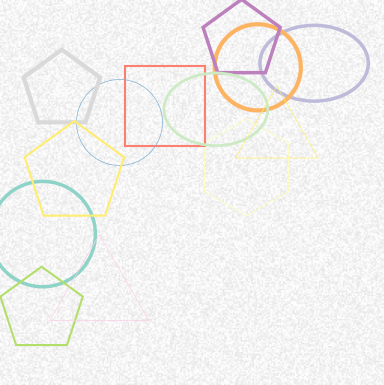[{"shape": "circle", "thickness": 2.5, "radius": 0.68, "center": [0.111, 0.392]}, {"shape": "hexagon", "thickness": 0.5, "radius": 0.63, "center": [0.64, 0.565]}, {"shape": "oval", "thickness": 2.5, "radius": 0.7, "center": [0.816, 0.836]}, {"shape": "square", "thickness": 1.5, "radius": 0.52, "center": [0.428, 0.724]}, {"shape": "circle", "thickness": 0.5, "radius": 0.56, "center": [0.31, 0.682]}, {"shape": "circle", "thickness": 3, "radius": 0.56, "center": [0.669, 0.825]}, {"shape": "pentagon", "thickness": 1.5, "radius": 0.56, "center": [0.108, 0.195]}, {"shape": "triangle", "thickness": 0.5, "radius": 0.74, "center": [0.258, 0.242]}, {"shape": "pentagon", "thickness": 3, "radius": 0.52, "center": [0.161, 0.767]}, {"shape": "pentagon", "thickness": 2.5, "radius": 0.53, "center": [0.628, 0.896]}, {"shape": "oval", "thickness": 2, "radius": 0.67, "center": [0.561, 0.716]}, {"shape": "triangle", "thickness": 0.5, "radius": 0.62, "center": [0.719, 0.652]}, {"shape": "pentagon", "thickness": 1.5, "radius": 0.68, "center": [0.193, 0.55]}]